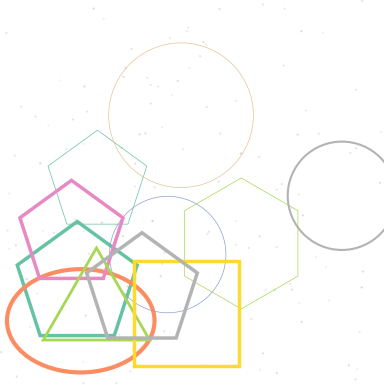[{"shape": "pentagon", "thickness": 0.5, "radius": 0.67, "center": [0.253, 0.527]}, {"shape": "pentagon", "thickness": 2.5, "radius": 0.82, "center": [0.201, 0.261]}, {"shape": "oval", "thickness": 3, "radius": 0.96, "center": [0.21, 0.167]}, {"shape": "circle", "thickness": 0.5, "radius": 0.76, "center": [0.436, 0.339]}, {"shape": "pentagon", "thickness": 2.5, "radius": 0.7, "center": [0.186, 0.391]}, {"shape": "hexagon", "thickness": 0.5, "radius": 0.85, "center": [0.627, 0.368]}, {"shape": "triangle", "thickness": 2, "radius": 0.8, "center": [0.251, 0.197]}, {"shape": "square", "thickness": 2.5, "radius": 0.68, "center": [0.485, 0.186]}, {"shape": "circle", "thickness": 0.5, "radius": 0.94, "center": [0.47, 0.701]}, {"shape": "pentagon", "thickness": 2.5, "radius": 0.76, "center": [0.369, 0.244]}, {"shape": "circle", "thickness": 1.5, "radius": 0.7, "center": [0.888, 0.491]}]